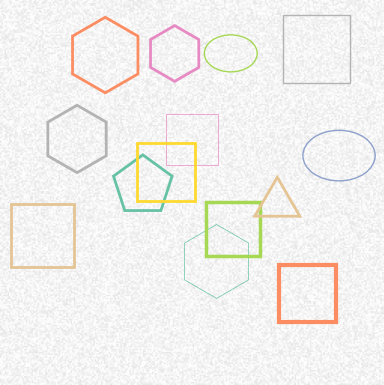[{"shape": "hexagon", "thickness": 0.5, "radius": 0.48, "center": [0.563, 0.321]}, {"shape": "pentagon", "thickness": 2, "radius": 0.4, "center": [0.371, 0.518]}, {"shape": "square", "thickness": 3, "radius": 0.37, "center": [0.799, 0.237]}, {"shape": "hexagon", "thickness": 2, "radius": 0.49, "center": [0.273, 0.857]}, {"shape": "oval", "thickness": 1, "radius": 0.47, "center": [0.881, 0.596]}, {"shape": "hexagon", "thickness": 2, "radius": 0.36, "center": [0.454, 0.861]}, {"shape": "square", "thickness": 0.5, "radius": 0.34, "center": [0.498, 0.638]}, {"shape": "square", "thickness": 2.5, "radius": 0.35, "center": [0.605, 0.405]}, {"shape": "oval", "thickness": 1, "radius": 0.34, "center": [0.599, 0.861]}, {"shape": "square", "thickness": 2, "radius": 0.38, "center": [0.431, 0.553]}, {"shape": "triangle", "thickness": 2, "radius": 0.34, "center": [0.72, 0.472]}, {"shape": "square", "thickness": 2, "radius": 0.41, "center": [0.111, 0.389]}, {"shape": "square", "thickness": 1, "radius": 0.44, "center": [0.823, 0.873]}, {"shape": "hexagon", "thickness": 2, "radius": 0.44, "center": [0.2, 0.639]}]